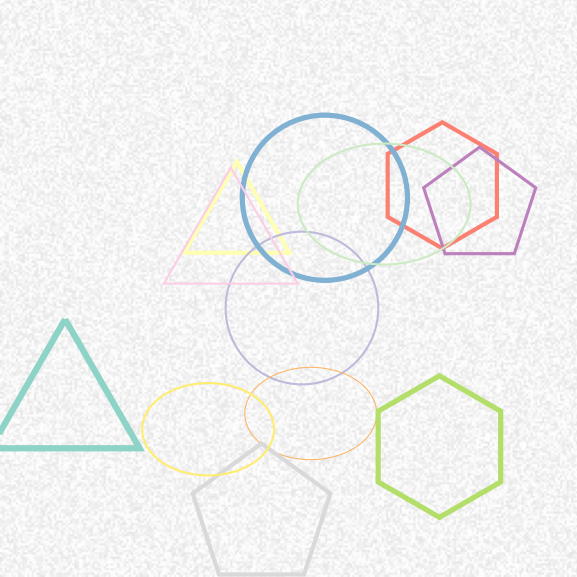[{"shape": "triangle", "thickness": 3, "radius": 0.74, "center": [0.113, 0.297]}, {"shape": "triangle", "thickness": 2, "radius": 0.53, "center": [0.41, 0.614]}, {"shape": "circle", "thickness": 1, "radius": 0.66, "center": [0.523, 0.466]}, {"shape": "hexagon", "thickness": 2, "radius": 0.55, "center": [0.766, 0.678]}, {"shape": "circle", "thickness": 2.5, "radius": 0.72, "center": [0.563, 0.657]}, {"shape": "oval", "thickness": 0.5, "radius": 0.57, "center": [0.538, 0.283]}, {"shape": "hexagon", "thickness": 2.5, "radius": 0.61, "center": [0.761, 0.226]}, {"shape": "triangle", "thickness": 1, "radius": 0.67, "center": [0.4, 0.575]}, {"shape": "pentagon", "thickness": 2, "radius": 0.63, "center": [0.453, 0.106]}, {"shape": "pentagon", "thickness": 1.5, "radius": 0.51, "center": [0.831, 0.642]}, {"shape": "oval", "thickness": 1, "radius": 0.75, "center": [0.665, 0.646]}, {"shape": "oval", "thickness": 1, "radius": 0.57, "center": [0.36, 0.256]}]